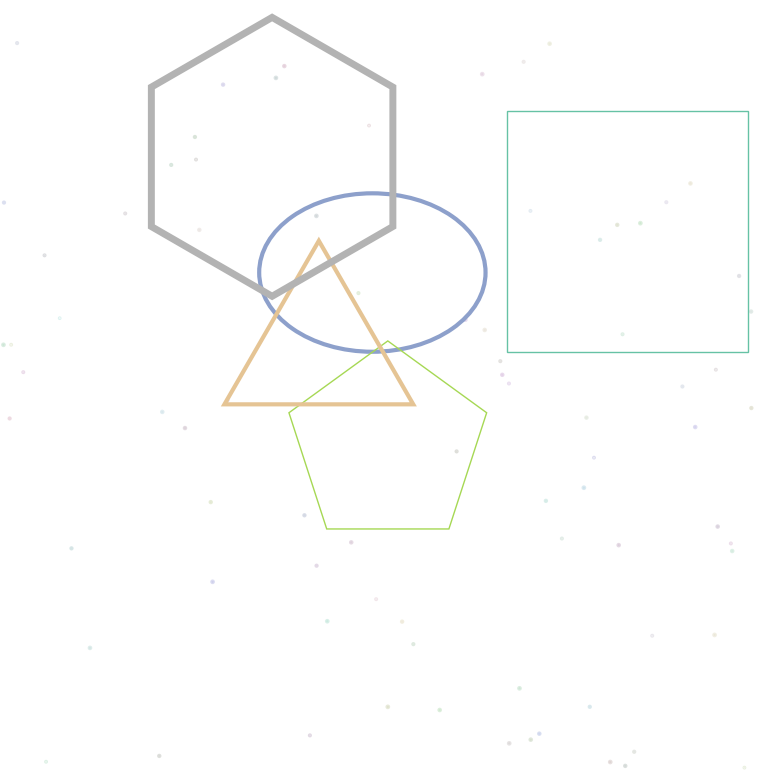[{"shape": "square", "thickness": 0.5, "radius": 0.78, "center": [0.815, 0.7]}, {"shape": "oval", "thickness": 1.5, "radius": 0.73, "center": [0.484, 0.646]}, {"shape": "pentagon", "thickness": 0.5, "radius": 0.67, "center": [0.504, 0.422]}, {"shape": "triangle", "thickness": 1.5, "radius": 0.71, "center": [0.414, 0.546]}, {"shape": "hexagon", "thickness": 2.5, "radius": 0.91, "center": [0.353, 0.796]}]